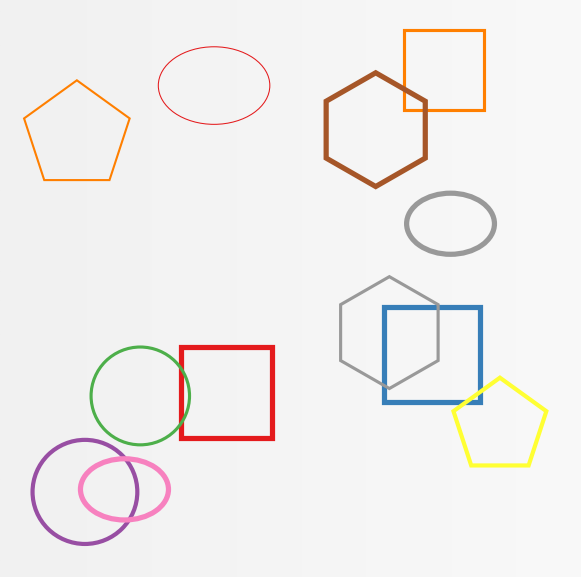[{"shape": "oval", "thickness": 0.5, "radius": 0.48, "center": [0.368, 0.851]}, {"shape": "square", "thickness": 2.5, "radius": 0.39, "center": [0.39, 0.319]}, {"shape": "square", "thickness": 2.5, "radius": 0.41, "center": [0.744, 0.386]}, {"shape": "circle", "thickness": 1.5, "radius": 0.42, "center": [0.241, 0.314]}, {"shape": "circle", "thickness": 2, "radius": 0.45, "center": [0.146, 0.147]}, {"shape": "pentagon", "thickness": 1, "radius": 0.48, "center": [0.132, 0.765]}, {"shape": "square", "thickness": 1.5, "radius": 0.35, "center": [0.764, 0.878]}, {"shape": "pentagon", "thickness": 2, "radius": 0.42, "center": [0.86, 0.261]}, {"shape": "hexagon", "thickness": 2.5, "radius": 0.49, "center": [0.646, 0.775]}, {"shape": "oval", "thickness": 2.5, "radius": 0.38, "center": [0.214, 0.152]}, {"shape": "oval", "thickness": 2.5, "radius": 0.38, "center": [0.775, 0.612]}, {"shape": "hexagon", "thickness": 1.5, "radius": 0.48, "center": [0.67, 0.423]}]